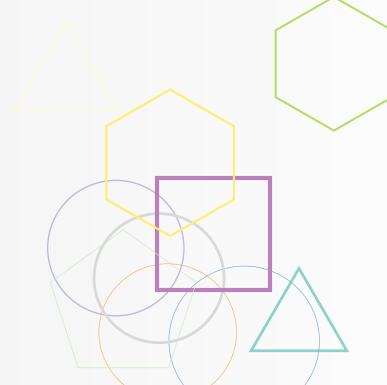[{"shape": "triangle", "thickness": 2, "radius": 0.71, "center": [0.772, 0.16]}, {"shape": "triangle", "thickness": 0.5, "radius": 0.77, "center": [0.171, 0.789]}, {"shape": "circle", "thickness": 1, "radius": 0.88, "center": [0.299, 0.356]}, {"shape": "circle", "thickness": 0.5, "radius": 0.97, "center": [0.63, 0.115]}, {"shape": "circle", "thickness": 0.5, "radius": 0.89, "center": [0.433, 0.137]}, {"shape": "hexagon", "thickness": 1.5, "radius": 0.87, "center": [0.862, 0.834]}, {"shape": "circle", "thickness": 2, "radius": 0.84, "center": [0.41, 0.278]}, {"shape": "square", "thickness": 3, "radius": 0.73, "center": [0.55, 0.393]}, {"shape": "pentagon", "thickness": 0.5, "radius": 0.99, "center": [0.318, 0.205]}, {"shape": "hexagon", "thickness": 1.5, "radius": 0.95, "center": [0.439, 0.577]}]